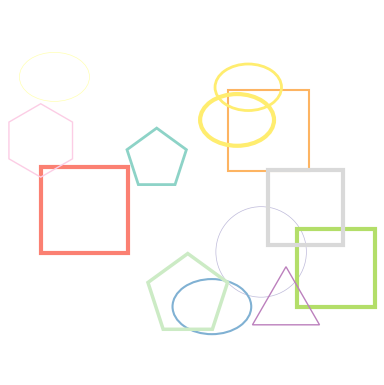[{"shape": "pentagon", "thickness": 2, "radius": 0.41, "center": [0.407, 0.586]}, {"shape": "oval", "thickness": 0.5, "radius": 0.46, "center": [0.141, 0.8]}, {"shape": "circle", "thickness": 0.5, "radius": 0.59, "center": [0.678, 0.346]}, {"shape": "square", "thickness": 3, "radius": 0.56, "center": [0.22, 0.454]}, {"shape": "oval", "thickness": 1.5, "radius": 0.51, "center": [0.55, 0.204]}, {"shape": "square", "thickness": 1.5, "radius": 0.53, "center": [0.697, 0.661]}, {"shape": "square", "thickness": 3, "radius": 0.51, "center": [0.874, 0.303]}, {"shape": "hexagon", "thickness": 1, "radius": 0.48, "center": [0.106, 0.635]}, {"shape": "square", "thickness": 3, "radius": 0.49, "center": [0.794, 0.461]}, {"shape": "triangle", "thickness": 1, "radius": 0.5, "center": [0.743, 0.207]}, {"shape": "pentagon", "thickness": 2.5, "radius": 0.54, "center": [0.488, 0.233]}, {"shape": "oval", "thickness": 2, "radius": 0.43, "center": [0.645, 0.773]}, {"shape": "oval", "thickness": 3, "radius": 0.48, "center": [0.616, 0.689]}]